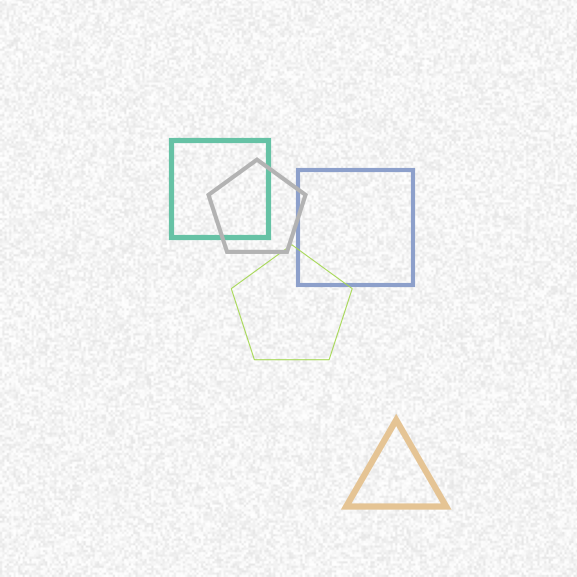[{"shape": "square", "thickness": 2.5, "radius": 0.42, "center": [0.38, 0.672]}, {"shape": "square", "thickness": 2, "radius": 0.5, "center": [0.615, 0.605]}, {"shape": "pentagon", "thickness": 0.5, "radius": 0.55, "center": [0.505, 0.465]}, {"shape": "triangle", "thickness": 3, "radius": 0.5, "center": [0.686, 0.172]}, {"shape": "pentagon", "thickness": 2, "radius": 0.44, "center": [0.445, 0.634]}]